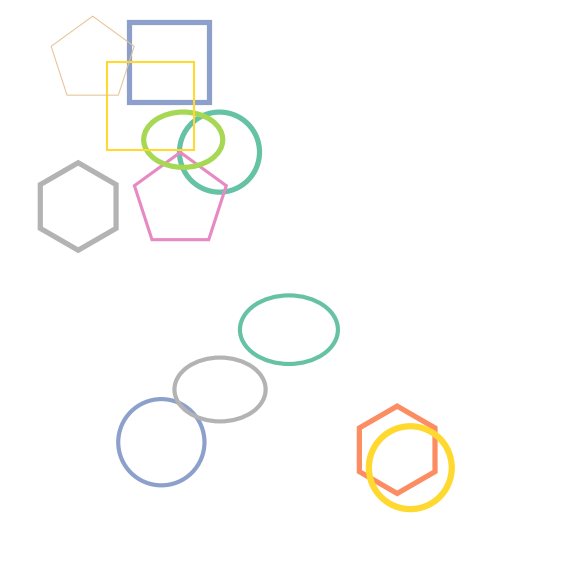[{"shape": "circle", "thickness": 2.5, "radius": 0.35, "center": [0.38, 0.736]}, {"shape": "oval", "thickness": 2, "radius": 0.42, "center": [0.5, 0.428]}, {"shape": "hexagon", "thickness": 2.5, "radius": 0.38, "center": [0.688, 0.22]}, {"shape": "square", "thickness": 2.5, "radius": 0.35, "center": [0.293, 0.892]}, {"shape": "circle", "thickness": 2, "radius": 0.37, "center": [0.279, 0.233]}, {"shape": "pentagon", "thickness": 1.5, "radius": 0.42, "center": [0.312, 0.652]}, {"shape": "oval", "thickness": 2.5, "radius": 0.34, "center": [0.317, 0.757]}, {"shape": "circle", "thickness": 3, "radius": 0.36, "center": [0.71, 0.189]}, {"shape": "square", "thickness": 1, "radius": 0.38, "center": [0.261, 0.815]}, {"shape": "pentagon", "thickness": 0.5, "radius": 0.38, "center": [0.16, 0.896]}, {"shape": "oval", "thickness": 2, "radius": 0.39, "center": [0.381, 0.325]}, {"shape": "hexagon", "thickness": 2.5, "radius": 0.38, "center": [0.135, 0.642]}]